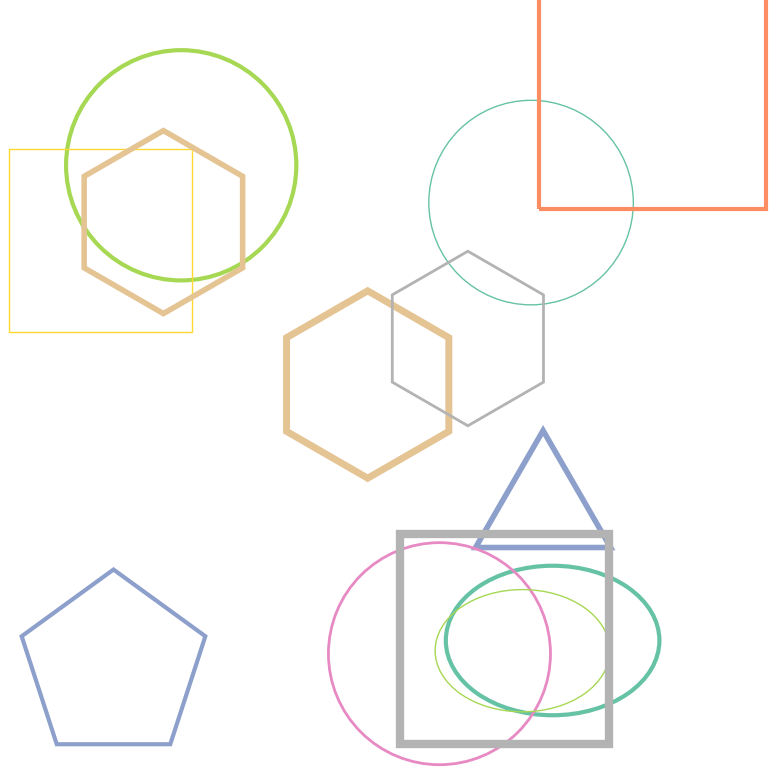[{"shape": "oval", "thickness": 1.5, "radius": 0.69, "center": [0.718, 0.168]}, {"shape": "circle", "thickness": 0.5, "radius": 0.66, "center": [0.69, 0.737]}, {"shape": "square", "thickness": 1.5, "radius": 0.74, "center": [0.847, 0.876]}, {"shape": "triangle", "thickness": 2, "radius": 0.51, "center": [0.705, 0.34]}, {"shape": "pentagon", "thickness": 1.5, "radius": 0.63, "center": [0.147, 0.135]}, {"shape": "circle", "thickness": 1, "radius": 0.72, "center": [0.571, 0.151]}, {"shape": "oval", "thickness": 0.5, "radius": 0.57, "center": [0.678, 0.155]}, {"shape": "circle", "thickness": 1.5, "radius": 0.75, "center": [0.235, 0.785]}, {"shape": "square", "thickness": 0.5, "radius": 0.59, "center": [0.131, 0.687]}, {"shape": "hexagon", "thickness": 2, "radius": 0.59, "center": [0.212, 0.712]}, {"shape": "hexagon", "thickness": 2.5, "radius": 0.61, "center": [0.478, 0.501]}, {"shape": "square", "thickness": 3, "radius": 0.68, "center": [0.656, 0.17]}, {"shape": "hexagon", "thickness": 1, "radius": 0.57, "center": [0.608, 0.56]}]